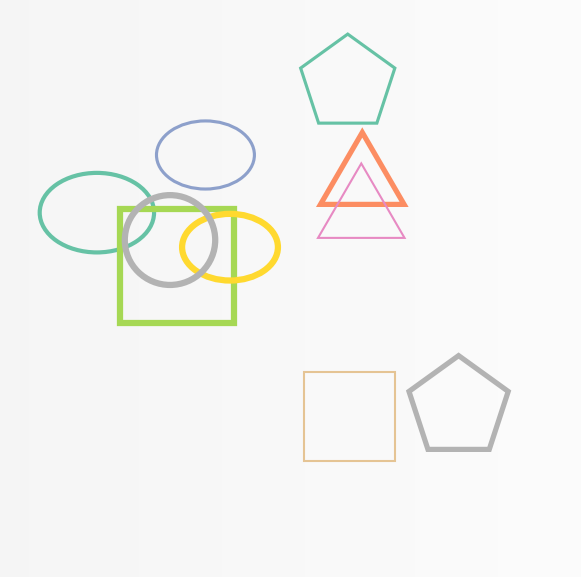[{"shape": "oval", "thickness": 2, "radius": 0.49, "center": [0.167, 0.631]}, {"shape": "pentagon", "thickness": 1.5, "radius": 0.43, "center": [0.598, 0.855]}, {"shape": "triangle", "thickness": 2.5, "radius": 0.42, "center": [0.623, 0.687]}, {"shape": "oval", "thickness": 1.5, "radius": 0.42, "center": [0.353, 0.731]}, {"shape": "triangle", "thickness": 1, "radius": 0.43, "center": [0.622, 0.63]}, {"shape": "square", "thickness": 3, "radius": 0.49, "center": [0.305, 0.539]}, {"shape": "oval", "thickness": 3, "radius": 0.41, "center": [0.396, 0.571]}, {"shape": "square", "thickness": 1, "radius": 0.39, "center": [0.601, 0.278]}, {"shape": "circle", "thickness": 3, "radius": 0.39, "center": [0.292, 0.583]}, {"shape": "pentagon", "thickness": 2.5, "radius": 0.45, "center": [0.789, 0.294]}]